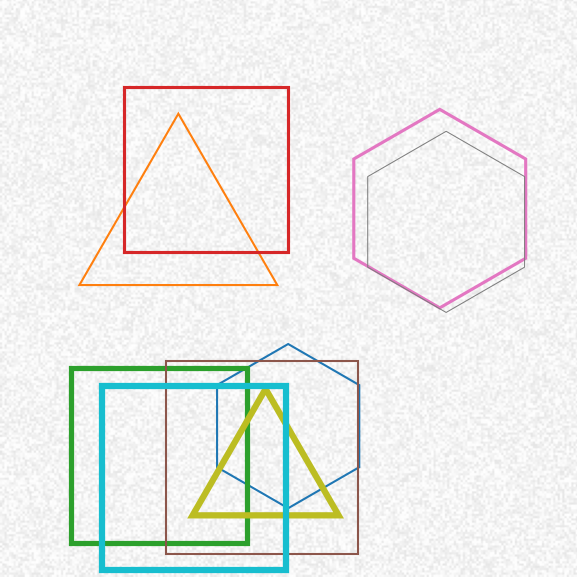[{"shape": "hexagon", "thickness": 1, "radius": 0.71, "center": [0.499, 0.261]}, {"shape": "triangle", "thickness": 1, "radius": 0.99, "center": [0.309, 0.604]}, {"shape": "square", "thickness": 2.5, "radius": 0.76, "center": [0.275, 0.21]}, {"shape": "square", "thickness": 1.5, "radius": 0.71, "center": [0.357, 0.706]}, {"shape": "square", "thickness": 1, "radius": 0.83, "center": [0.453, 0.207]}, {"shape": "hexagon", "thickness": 1.5, "radius": 0.86, "center": [0.761, 0.638]}, {"shape": "hexagon", "thickness": 0.5, "radius": 0.78, "center": [0.773, 0.615]}, {"shape": "triangle", "thickness": 3, "radius": 0.73, "center": [0.46, 0.18]}, {"shape": "square", "thickness": 3, "radius": 0.8, "center": [0.336, 0.172]}]